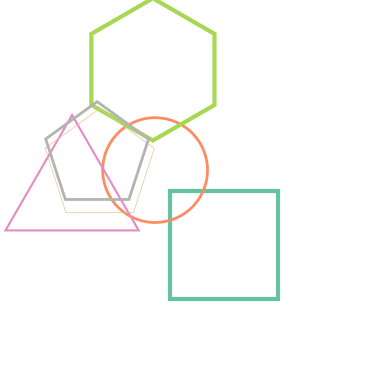[{"shape": "square", "thickness": 3, "radius": 0.7, "center": [0.581, 0.363]}, {"shape": "circle", "thickness": 2, "radius": 0.68, "center": [0.403, 0.558]}, {"shape": "triangle", "thickness": 1.5, "radius": 1.0, "center": [0.187, 0.501]}, {"shape": "hexagon", "thickness": 3, "radius": 0.92, "center": [0.397, 0.82]}, {"shape": "pentagon", "thickness": 0.5, "radius": 0.75, "center": [0.259, 0.569]}, {"shape": "pentagon", "thickness": 2, "radius": 0.7, "center": [0.252, 0.596]}]